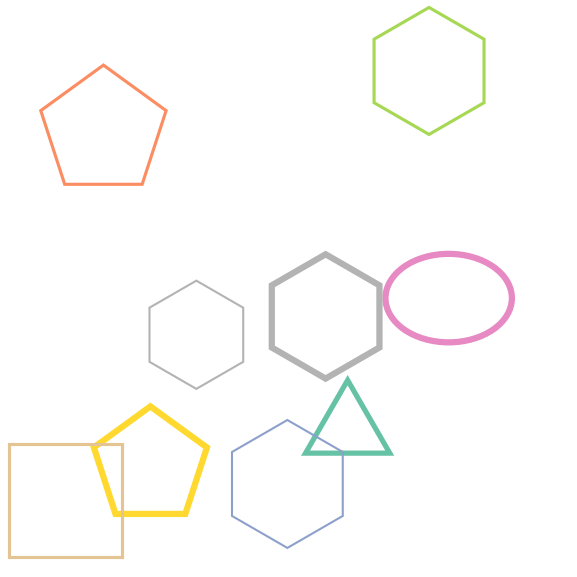[{"shape": "triangle", "thickness": 2.5, "radius": 0.42, "center": [0.602, 0.257]}, {"shape": "pentagon", "thickness": 1.5, "radius": 0.57, "center": [0.179, 0.772]}, {"shape": "hexagon", "thickness": 1, "radius": 0.55, "center": [0.498, 0.161]}, {"shape": "oval", "thickness": 3, "radius": 0.55, "center": [0.777, 0.483]}, {"shape": "hexagon", "thickness": 1.5, "radius": 0.55, "center": [0.743, 0.876]}, {"shape": "pentagon", "thickness": 3, "radius": 0.51, "center": [0.26, 0.192]}, {"shape": "square", "thickness": 1.5, "radius": 0.49, "center": [0.113, 0.133]}, {"shape": "hexagon", "thickness": 1, "radius": 0.47, "center": [0.34, 0.419]}, {"shape": "hexagon", "thickness": 3, "radius": 0.54, "center": [0.564, 0.451]}]